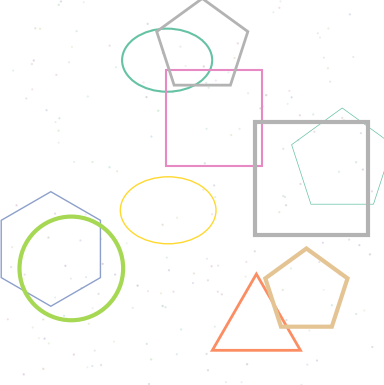[{"shape": "pentagon", "thickness": 0.5, "radius": 0.69, "center": [0.889, 0.581]}, {"shape": "oval", "thickness": 1.5, "radius": 0.59, "center": [0.434, 0.844]}, {"shape": "triangle", "thickness": 2, "radius": 0.66, "center": [0.666, 0.156]}, {"shape": "hexagon", "thickness": 1, "radius": 0.74, "center": [0.132, 0.353]}, {"shape": "square", "thickness": 1.5, "radius": 0.62, "center": [0.556, 0.694]}, {"shape": "circle", "thickness": 3, "radius": 0.67, "center": [0.185, 0.303]}, {"shape": "oval", "thickness": 1, "radius": 0.62, "center": [0.437, 0.454]}, {"shape": "pentagon", "thickness": 3, "radius": 0.56, "center": [0.796, 0.242]}, {"shape": "pentagon", "thickness": 2, "radius": 0.62, "center": [0.525, 0.88]}, {"shape": "square", "thickness": 3, "radius": 0.73, "center": [0.81, 0.536]}]